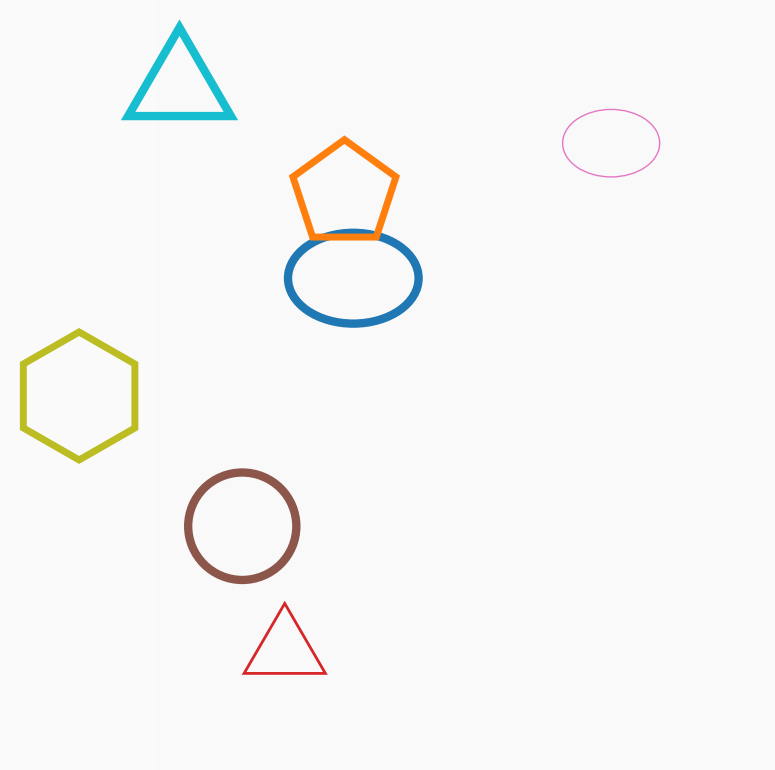[{"shape": "oval", "thickness": 3, "radius": 0.42, "center": [0.456, 0.639]}, {"shape": "pentagon", "thickness": 2.5, "radius": 0.35, "center": [0.444, 0.749]}, {"shape": "triangle", "thickness": 1, "radius": 0.3, "center": [0.367, 0.156]}, {"shape": "circle", "thickness": 3, "radius": 0.35, "center": [0.313, 0.317]}, {"shape": "oval", "thickness": 0.5, "radius": 0.31, "center": [0.789, 0.814]}, {"shape": "hexagon", "thickness": 2.5, "radius": 0.42, "center": [0.102, 0.486]}, {"shape": "triangle", "thickness": 3, "radius": 0.38, "center": [0.232, 0.888]}]